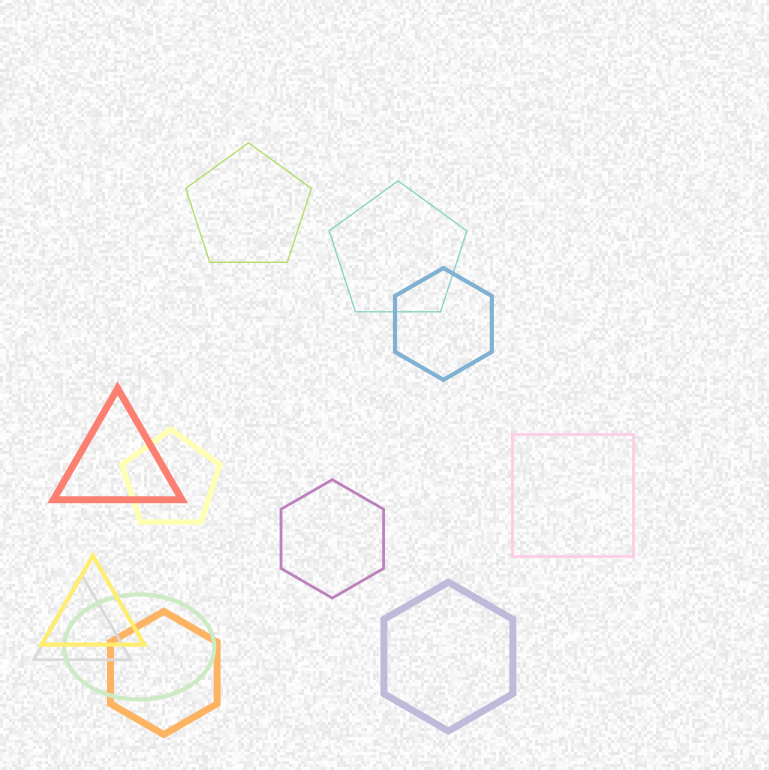[{"shape": "pentagon", "thickness": 0.5, "radius": 0.47, "center": [0.517, 0.671]}, {"shape": "pentagon", "thickness": 2, "radius": 0.33, "center": [0.222, 0.376]}, {"shape": "hexagon", "thickness": 2.5, "radius": 0.48, "center": [0.582, 0.147]}, {"shape": "triangle", "thickness": 2.5, "radius": 0.48, "center": [0.153, 0.399]}, {"shape": "hexagon", "thickness": 1.5, "radius": 0.36, "center": [0.576, 0.579]}, {"shape": "hexagon", "thickness": 2.5, "radius": 0.4, "center": [0.213, 0.126]}, {"shape": "pentagon", "thickness": 0.5, "radius": 0.43, "center": [0.323, 0.729]}, {"shape": "square", "thickness": 1, "radius": 0.39, "center": [0.744, 0.357]}, {"shape": "triangle", "thickness": 1, "radius": 0.36, "center": [0.107, 0.18]}, {"shape": "hexagon", "thickness": 1, "radius": 0.38, "center": [0.432, 0.3]}, {"shape": "oval", "thickness": 1.5, "radius": 0.49, "center": [0.181, 0.16]}, {"shape": "triangle", "thickness": 1.5, "radius": 0.39, "center": [0.121, 0.201]}]